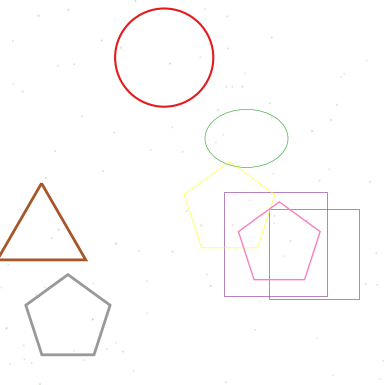[{"shape": "circle", "thickness": 1.5, "radius": 0.64, "center": [0.426, 0.85]}, {"shape": "square", "thickness": 0.5, "radius": 0.59, "center": [0.815, 0.34]}, {"shape": "oval", "thickness": 0.5, "radius": 0.54, "center": [0.64, 0.64]}, {"shape": "square", "thickness": 0.5, "radius": 0.67, "center": [0.715, 0.367]}, {"shape": "pentagon", "thickness": 0.5, "radius": 0.62, "center": [0.596, 0.456]}, {"shape": "triangle", "thickness": 2, "radius": 0.66, "center": [0.108, 0.391]}, {"shape": "pentagon", "thickness": 1, "radius": 0.56, "center": [0.725, 0.364]}, {"shape": "pentagon", "thickness": 2, "radius": 0.58, "center": [0.176, 0.172]}]